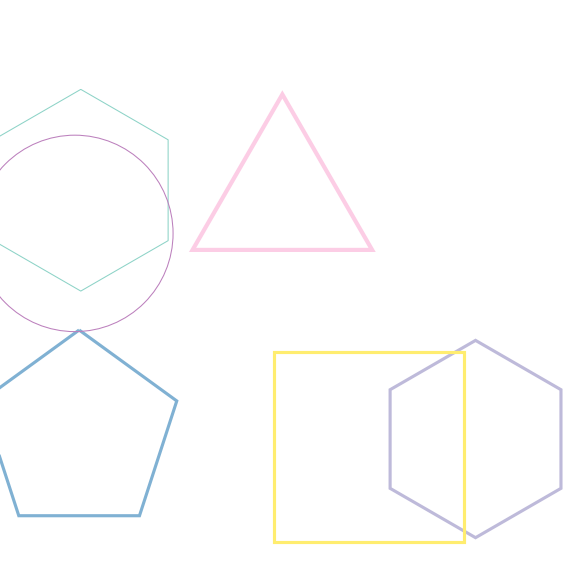[{"shape": "hexagon", "thickness": 0.5, "radius": 0.87, "center": [0.14, 0.67]}, {"shape": "hexagon", "thickness": 1.5, "radius": 0.85, "center": [0.823, 0.239]}, {"shape": "pentagon", "thickness": 1.5, "radius": 0.89, "center": [0.137, 0.25]}, {"shape": "triangle", "thickness": 2, "radius": 0.9, "center": [0.489, 0.656]}, {"shape": "circle", "thickness": 0.5, "radius": 0.85, "center": [0.13, 0.595]}, {"shape": "square", "thickness": 1.5, "radius": 0.82, "center": [0.639, 0.225]}]